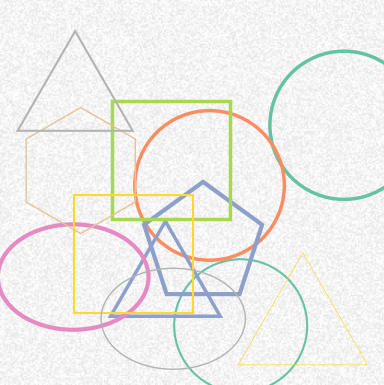[{"shape": "circle", "thickness": 1.5, "radius": 0.86, "center": [0.625, 0.154]}, {"shape": "circle", "thickness": 2.5, "radius": 0.96, "center": [0.893, 0.675]}, {"shape": "circle", "thickness": 2.5, "radius": 0.97, "center": [0.544, 0.518]}, {"shape": "triangle", "thickness": 2.5, "radius": 0.82, "center": [0.43, 0.261]}, {"shape": "pentagon", "thickness": 3, "radius": 0.81, "center": [0.528, 0.366]}, {"shape": "oval", "thickness": 3, "radius": 0.98, "center": [0.19, 0.28]}, {"shape": "square", "thickness": 2.5, "radius": 0.77, "center": [0.444, 0.585]}, {"shape": "square", "thickness": 1.5, "radius": 0.77, "center": [0.346, 0.34]}, {"shape": "triangle", "thickness": 0.5, "radius": 0.97, "center": [0.787, 0.149]}, {"shape": "hexagon", "thickness": 1, "radius": 0.82, "center": [0.21, 0.557]}, {"shape": "triangle", "thickness": 1.5, "radius": 0.86, "center": [0.195, 0.747]}, {"shape": "oval", "thickness": 1, "radius": 0.94, "center": [0.45, 0.172]}]